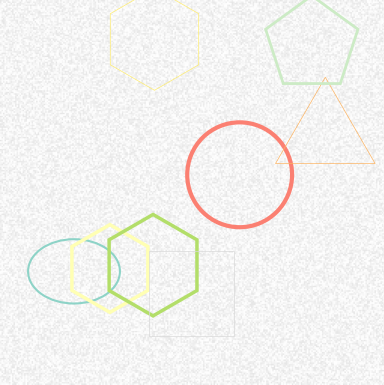[{"shape": "oval", "thickness": 1.5, "radius": 0.6, "center": [0.192, 0.295]}, {"shape": "hexagon", "thickness": 2.5, "radius": 0.57, "center": [0.285, 0.303]}, {"shape": "circle", "thickness": 3, "radius": 0.68, "center": [0.622, 0.546]}, {"shape": "triangle", "thickness": 0.5, "radius": 0.75, "center": [0.845, 0.65]}, {"shape": "hexagon", "thickness": 2.5, "radius": 0.66, "center": [0.398, 0.311]}, {"shape": "square", "thickness": 0.5, "radius": 0.55, "center": [0.497, 0.237]}, {"shape": "pentagon", "thickness": 2, "radius": 0.63, "center": [0.81, 0.885]}, {"shape": "hexagon", "thickness": 0.5, "radius": 0.66, "center": [0.401, 0.898]}]